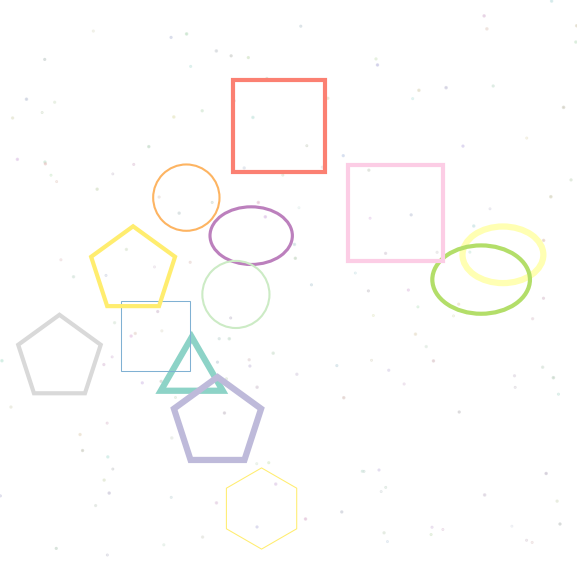[{"shape": "triangle", "thickness": 3, "radius": 0.31, "center": [0.332, 0.353]}, {"shape": "oval", "thickness": 3, "radius": 0.35, "center": [0.871, 0.558]}, {"shape": "pentagon", "thickness": 3, "radius": 0.4, "center": [0.377, 0.267]}, {"shape": "square", "thickness": 2, "radius": 0.4, "center": [0.484, 0.78]}, {"shape": "square", "thickness": 0.5, "radius": 0.3, "center": [0.269, 0.417]}, {"shape": "circle", "thickness": 1, "radius": 0.29, "center": [0.323, 0.657]}, {"shape": "oval", "thickness": 2, "radius": 0.42, "center": [0.833, 0.515]}, {"shape": "square", "thickness": 2, "radius": 0.41, "center": [0.685, 0.63]}, {"shape": "pentagon", "thickness": 2, "radius": 0.38, "center": [0.103, 0.379]}, {"shape": "oval", "thickness": 1.5, "radius": 0.36, "center": [0.435, 0.591]}, {"shape": "circle", "thickness": 1, "radius": 0.29, "center": [0.408, 0.489]}, {"shape": "hexagon", "thickness": 0.5, "radius": 0.35, "center": [0.453, 0.119]}, {"shape": "pentagon", "thickness": 2, "radius": 0.38, "center": [0.23, 0.531]}]